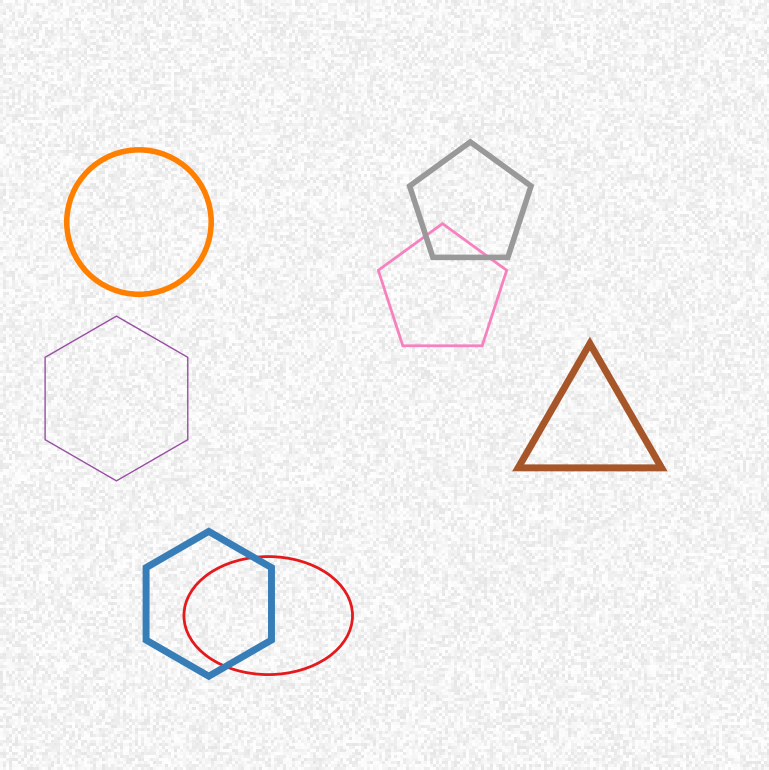[{"shape": "oval", "thickness": 1, "radius": 0.55, "center": [0.348, 0.201]}, {"shape": "hexagon", "thickness": 2.5, "radius": 0.47, "center": [0.271, 0.216]}, {"shape": "hexagon", "thickness": 0.5, "radius": 0.53, "center": [0.151, 0.482]}, {"shape": "circle", "thickness": 2, "radius": 0.47, "center": [0.18, 0.712]}, {"shape": "triangle", "thickness": 2.5, "radius": 0.54, "center": [0.766, 0.446]}, {"shape": "pentagon", "thickness": 1, "radius": 0.44, "center": [0.575, 0.622]}, {"shape": "pentagon", "thickness": 2, "radius": 0.41, "center": [0.611, 0.733]}]